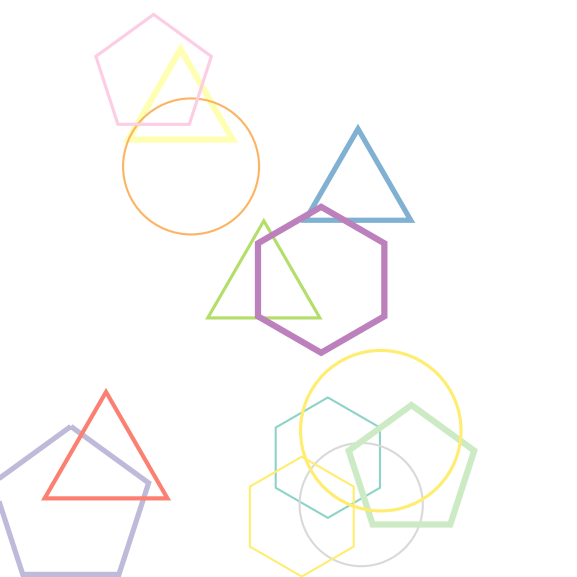[{"shape": "hexagon", "thickness": 1, "radius": 0.52, "center": [0.568, 0.207]}, {"shape": "triangle", "thickness": 3, "radius": 0.52, "center": [0.313, 0.81]}, {"shape": "pentagon", "thickness": 2.5, "radius": 0.71, "center": [0.123, 0.119]}, {"shape": "triangle", "thickness": 2, "radius": 0.61, "center": [0.184, 0.198]}, {"shape": "triangle", "thickness": 2.5, "radius": 0.53, "center": [0.62, 0.67]}, {"shape": "circle", "thickness": 1, "radius": 0.59, "center": [0.331, 0.711]}, {"shape": "triangle", "thickness": 1.5, "radius": 0.56, "center": [0.457, 0.505]}, {"shape": "pentagon", "thickness": 1.5, "radius": 0.53, "center": [0.266, 0.869]}, {"shape": "circle", "thickness": 1, "radius": 0.53, "center": [0.625, 0.125]}, {"shape": "hexagon", "thickness": 3, "radius": 0.63, "center": [0.556, 0.515]}, {"shape": "pentagon", "thickness": 3, "radius": 0.57, "center": [0.713, 0.183]}, {"shape": "hexagon", "thickness": 1, "radius": 0.52, "center": [0.523, 0.105]}, {"shape": "circle", "thickness": 1.5, "radius": 0.69, "center": [0.659, 0.253]}]